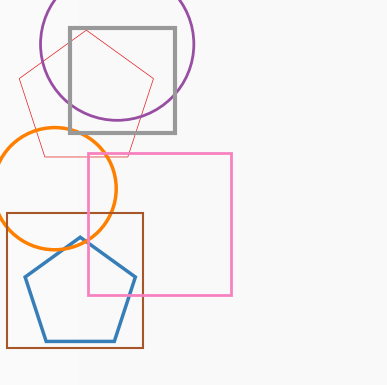[{"shape": "pentagon", "thickness": 0.5, "radius": 0.91, "center": [0.223, 0.74]}, {"shape": "pentagon", "thickness": 2.5, "radius": 0.75, "center": [0.207, 0.234]}, {"shape": "circle", "thickness": 2, "radius": 0.99, "center": [0.302, 0.885]}, {"shape": "circle", "thickness": 2.5, "radius": 0.79, "center": [0.141, 0.51]}, {"shape": "square", "thickness": 1.5, "radius": 0.88, "center": [0.193, 0.271]}, {"shape": "square", "thickness": 2, "radius": 0.92, "center": [0.412, 0.418]}, {"shape": "square", "thickness": 3, "radius": 0.68, "center": [0.315, 0.791]}]